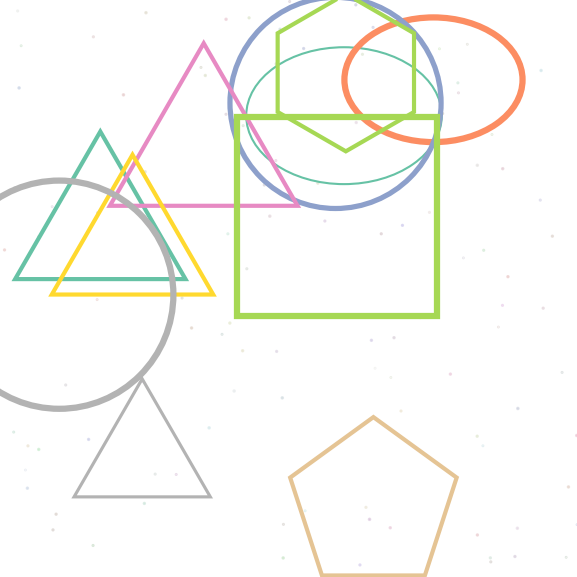[{"shape": "oval", "thickness": 1, "radius": 0.85, "center": [0.596, 0.799]}, {"shape": "triangle", "thickness": 2, "radius": 0.85, "center": [0.174, 0.601]}, {"shape": "oval", "thickness": 3, "radius": 0.77, "center": [0.751, 0.861]}, {"shape": "circle", "thickness": 2.5, "radius": 0.91, "center": [0.581, 0.821]}, {"shape": "triangle", "thickness": 2, "radius": 0.94, "center": [0.353, 0.737]}, {"shape": "square", "thickness": 3, "radius": 0.86, "center": [0.584, 0.624]}, {"shape": "hexagon", "thickness": 2, "radius": 0.68, "center": [0.599, 0.873]}, {"shape": "triangle", "thickness": 2, "radius": 0.81, "center": [0.229, 0.57]}, {"shape": "pentagon", "thickness": 2, "radius": 0.76, "center": [0.647, 0.125]}, {"shape": "circle", "thickness": 3, "radius": 0.99, "center": [0.103, 0.489]}, {"shape": "triangle", "thickness": 1.5, "radius": 0.68, "center": [0.246, 0.207]}]